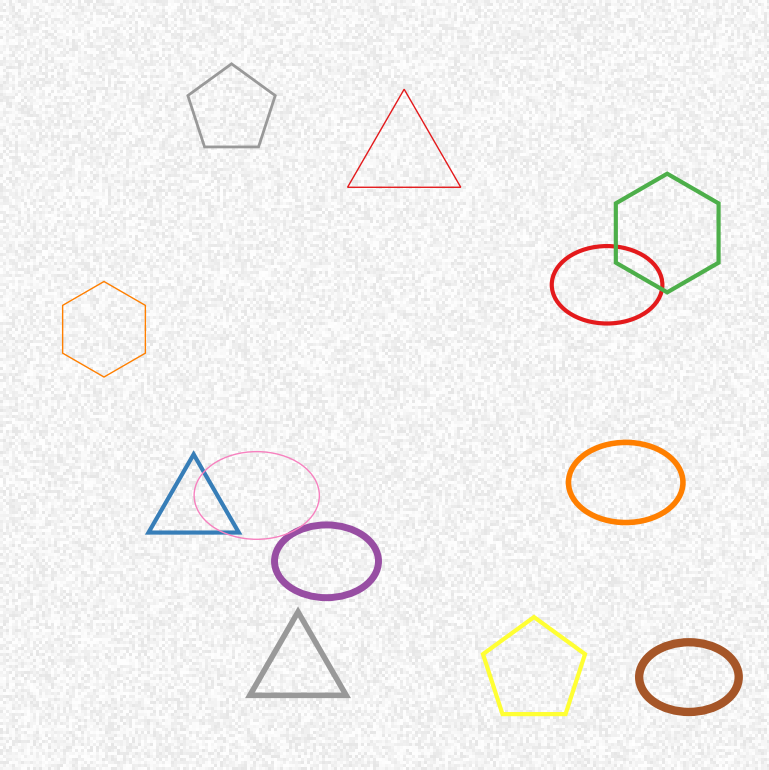[{"shape": "oval", "thickness": 1.5, "radius": 0.36, "center": [0.788, 0.63]}, {"shape": "triangle", "thickness": 0.5, "radius": 0.42, "center": [0.525, 0.799]}, {"shape": "triangle", "thickness": 1.5, "radius": 0.34, "center": [0.251, 0.342]}, {"shape": "hexagon", "thickness": 1.5, "radius": 0.39, "center": [0.866, 0.697]}, {"shape": "oval", "thickness": 2.5, "radius": 0.34, "center": [0.424, 0.271]}, {"shape": "hexagon", "thickness": 0.5, "radius": 0.31, "center": [0.135, 0.572]}, {"shape": "oval", "thickness": 2, "radius": 0.37, "center": [0.813, 0.373]}, {"shape": "pentagon", "thickness": 1.5, "radius": 0.35, "center": [0.694, 0.129]}, {"shape": "oval", "thickness": 3, "radius": 0.32, "center": [0.895, 0.121]}, {"shape": "oval", "thickness": 0.5, "radius": 0.41, "center": [0.333, 0.357]}, {"shape": "triangle", "thickness": 2, "radius": 0.36, "center": [0.387, 0.133]}, {"shape": "pentagon", "thickness": 1, "radius": 0.3, "center": [0.301, 0.857]}]